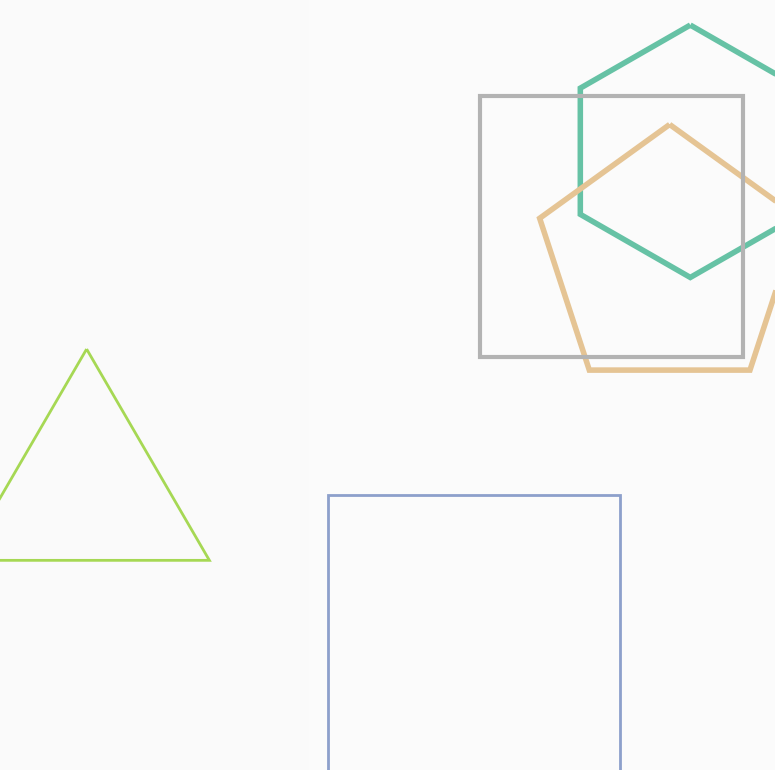[{"shape": "hexagon", "thickness": 2, "radius": 0.82, "center": [0.891, 0.804]}, {"shape": "square", "thickness": 1, "radius": 0.94, "center": [0.612, 0.168]}, {"shape": "triangle", "thickness": 1, "radius": 0.91, "center": [0.112, 0.364]}, {"shape": "pentagon", "thickness": 2, "radius": 0.88, "center": [0.864, 0.662]}, {"shape": "square", "thickness": 1.5, "radius": 0.85, "center": [0.789, 0.706]}]